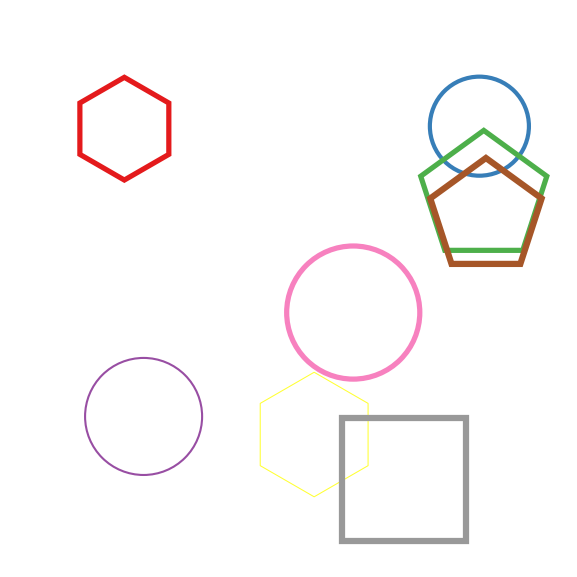[{"shape": "hexagon", "thickness": 2.5, "radius": 0.44, "center": [0.215, 0.776]}, {"shape": "circle", "thickness": 2, "radius": 0.43, "center": [0.83, 0.781]}, {"shape": "pentagon", "thickness": 2.5, "radius": 0.57, "center": [0.838, 0.658]}, {"shape": "circle", "thickness": 1, "radius": 0.51, "center": [0.249, 0.278]}, {"shape": "hexagon", "thickness": 0.5, "radius": 0.54, "center": [0.544, 0.247]}, {"shape": "pentagon", "thickness": 3, "radius": 0.51, "center": [0.841, 0.624]}, {"shape": "circle", "thickness": 2.5, "radius": 0.58, "center": [0.612, 0.458]}, {"shape": "square", "thickness": 3, "radius": 0.53, "center": [0.7, 0.169]}]